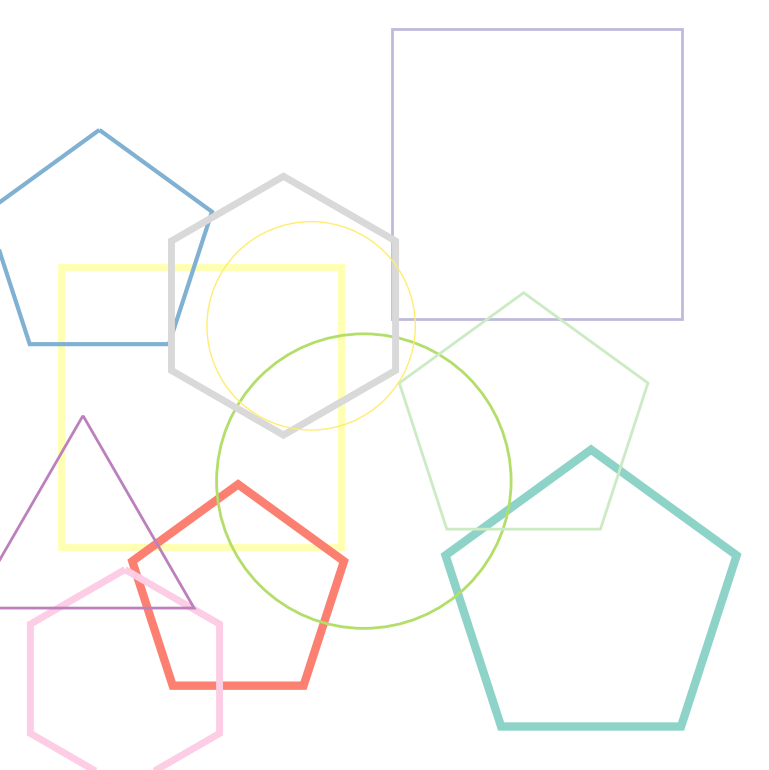[{"shape": "pentagon", "thickness": 3, "radius": 0.99, "center": [0.768, 0.217]}, {"shape": "square", "thickness": 2.5, "radius": 0.91, "center": [0.261, 0.471]}, {"shape": "square", "thickness": 1, "radius": 0.94, "center": [0.698, 0.774]}, {"shape": "pentagon", "thickness": 3, "radius": 0.72, "center": [0.309, 0.226]}, {"shape": "pentagon", "thickness": 1.5, "radius": 0.77, "center": [0.129, 0.677]}, {"shape": "circle", "thickness": 1, "radius": 0.96, "center": [0.473, 0.375]}, {"shape": "hexagon", "thickness": 2.5, "radius": 0.71, "center": [0.162, 0.118]}, {"shape": "hexagon", "thickness": 2.5, "radius": 0.84, "center": [0.368, 0.603]}, {"shape": "triangle", "thickness": 1, "radius": 0.83, "center": [0.108, 0.294]}, {"shape": "pentagon", "thickness": 1, "radius": 0.85, "center": [0.68, 0.45]}, {"shape": "circle", "thickness": 0.5, "radius": 0.68, "center": [0.404, 0.577]}]